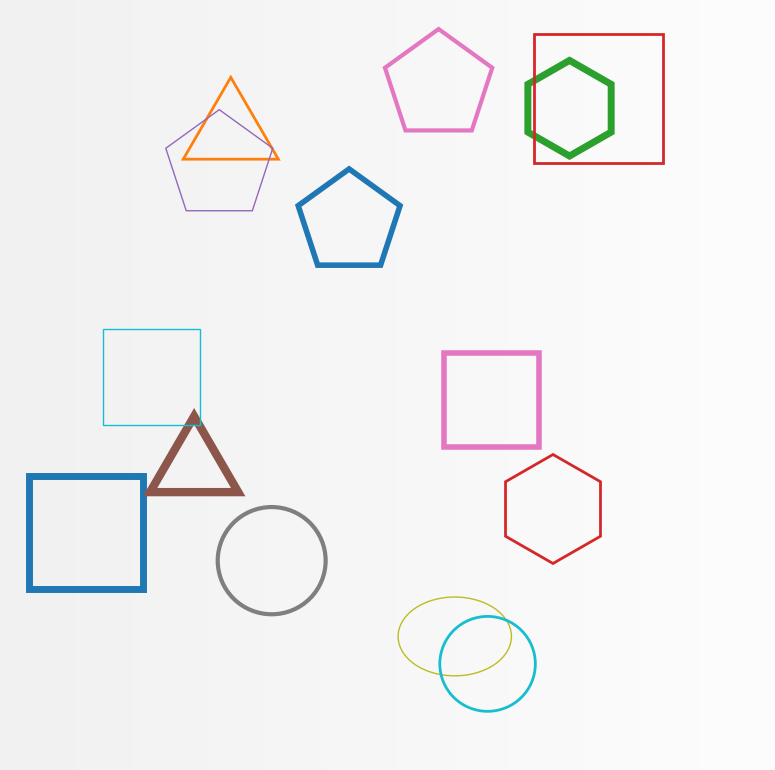[{"shape": "square", "thickness": 2.5, "radius": 0.37, "center": [0.11, 0.308]}, {"shape": "pentagon", "thickness": 2, "radius": 0.35, "center": [0.45, 0.712]}, {"shape": "triangle", "thickness": 1, "radius": 0.35, "center": [0.298, 0.829]}, {"shape": "hexagon", "thickness": 2.5, "radius": 0.31, "center": [0.735, 0.859]}, {"shape": "square", "thickness": 1, "radius": 0.42, "center": [0.772, 0.872]}, {"shape": "hexagon", "thickness": 1, "radius": 0.35, "center": [0.714, 0.339]}, {"shape": "pentagon", "thickness": 0.5, "radius": 0.36, "center": [0.283, 0.785]}, {"shape": "triangle", "thickness": 3, "radius": 0.33, "center": [0.25, 0.394]}, {"shape": "pentagon", "thickness": 1.5, "radius": 0.36, "center": [0.566, 0.889]}, {"shape": "square", "thickness": 2, "radius": 0.31, "center": [0.634, 0.48]}, {"shape": "circle", "thickness": 1.5, "radius": 0.35, "center": [0.351, 0.272]}, {"shape": "oval", "thickness": 0.5, "radius": 0.37, "center": [0.587, 0.173]}, {"shape": "square", "thickness": 0.5, "radius": 0.31, "center": [0.196, 0.51]}, {"shape": "circle", "thickness": 1, "radius": 0.31, "center": [0.629, 0.138]}]